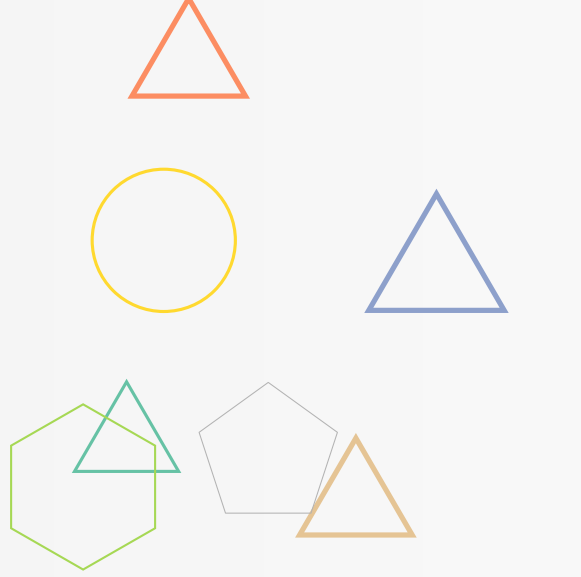[{"shape": "triangle", "thickness": 1.5, "radius": 0.52, "center": [0.218, 0.235]}, {"shape": "triangle", "thickness": 2.5, "radius": 0.56, "center": [0.325, 0.889]}, {"shape": "triangle", "thickness": 2.5, "radius": 0.67, "center": [0.751, 0.529]}, {"shape": "hexagon", "thickness": 1, "radius": 0.72, "center": [0.143, 0.156]}, {"shape": "circle", "thickness": 1.5, "radius": 0.62, "center": [0.282, 0.583]}, {"shape": "triangle", "thickness": 2.5, "radius": 0.56, "center": [0.612, 0.129]}, {"shape": "pentagon", "thickness": 0.5, "radius": 0.63, "center": [0.462, 0.212]}]